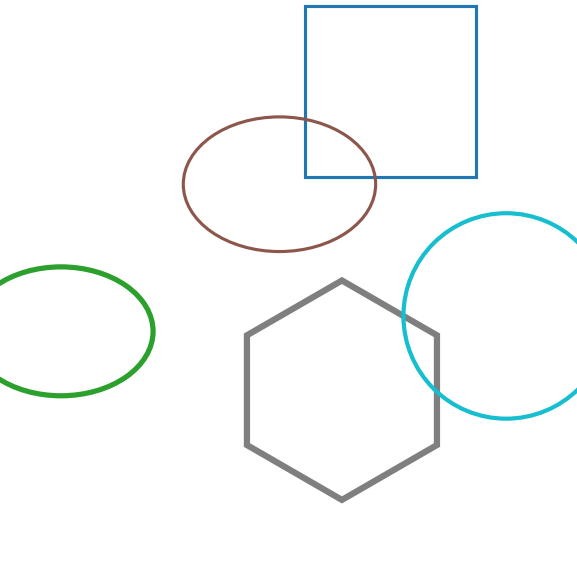[{"shape": "square", "thickness": 1.5, "radius": 0.74, "center": [0.676, 0.84]}, {"shape": "oval", "thickness": 2.5, "radius": 0.8, "center": [0.106, 0.425]}, {"shape": "oval", "thickness": 1.5, "radius": 0.83, "center": [0.484, 0.68]}, {"shape": "hexagon", "thickness": 3, "radius": 0.95, "center": [0.592, 0.323]}, {"shape": "circle", "thickness": 2, "radius": 0.89, "center": [0.876, 0.452]}]